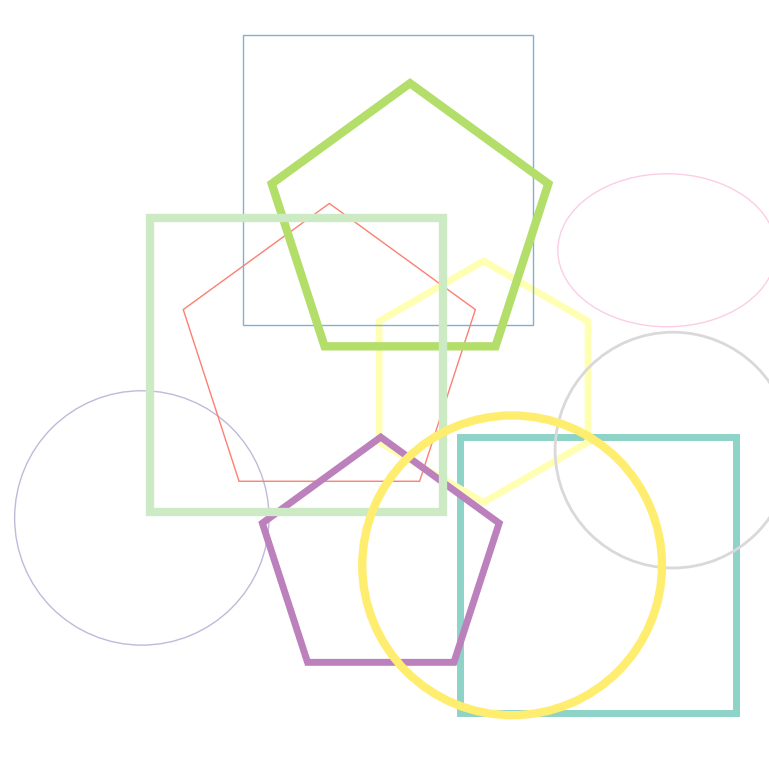[{"shape": "square", "thickness": 2.5, "radius": 0.9, "center": [0.776, 0.253]}, {"shape": "hexagon", "thickness": 2.5, "radius": 0.78, "center": [0.628, 0.504]}, {"shape": "circle", "thickness": 0.5, "radius": 0.83, "center": [0.184, 0.327]}, {"shape": "pentagon", "thickness": 0.5, "radius": 1.0, "center": [0.428, 0.536]}, {"shape": "square", "thickness": 0.5, "radius": 0.94, "center": [0.504, 0.767]}, {"shape": "pentagon", "thickness": 3, "radius": 0.94, "center": [0.533, 0.703]}, {"shape": "oval", "thickness": 0.5, "radius": 0.71, "center": [0.866, 0.675]}, {"shape": "circle", "thickness": 1, "radius": 0.77, "center": [0.874, 0.415]}, {"shape": "pentagon", "thickness": 2.5, "radius": 0.81, "center": [0.494, 0.271]}, {"shape": "square", "thickness": 3, "radius": 0.95, "center": [0.385, 0.526]}, {"shape": "circle", "thickness": 3, "radius": 0.97, "center": [0.665, 0.266]}]